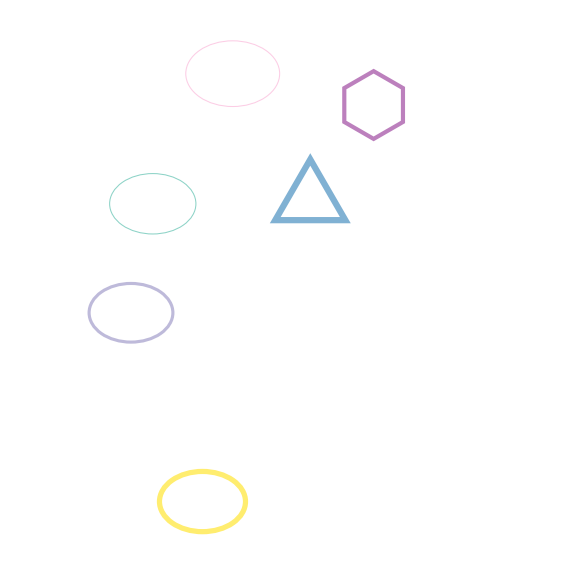[{"shape": "oval", "thickness": 0.5, "radius": 0.37, "center": [0.265, 0.646]}, {"shape": "oval", "thickness": 1.5, "radius": 0.36, "center": [0.227, 0.458]}, {"shape": "triangle", "thickness": 3, "radius": 0.35, "center": [0.537, 0.653]}, {"shape": "oval", "thickness": 0.5, "radius": 0.41, "center": [0.403, 0.872]}, {"shape": "hexagon", "thickness": 2, "radius": 0.29, "center": [0.647, 0.817]}, {"shape": "oval", "thickness": 2.5, "radius": 0.37, "center": [0.351, 0.131]}]